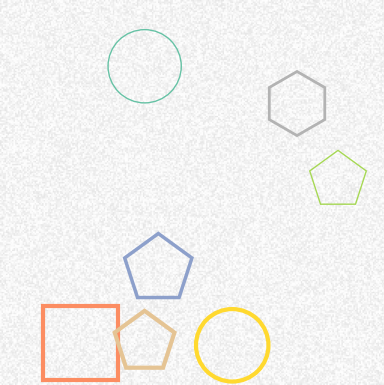[{"shape": "circle", "thickness": 1, "radius": 0.48, "center": [0.376, 0.828]}, {"shape": "square", "thickness": 3, "radius": 0.48, "center": [0.209, 0.108]}, {"shape": "pentagon", "thickness": 2.5, "radius": 0.46, "center": [0.411, 0.302]}, {"shape": "pentagon", "thickness": 1, "radius": 0.39, "center": [0.878, 0.532]}, {"shape": "circle", "thickness": 3, "radius": 0.47, "center": [0.603, 0.103]}, {"shape": "pentagon", "thickness": 3, "radius": 0.41, "center": [0.376, 0.111]}, {"shape": "hexagon", "thickness": 2, "radius": 0.42, "center": [0.772, 0.731]}]